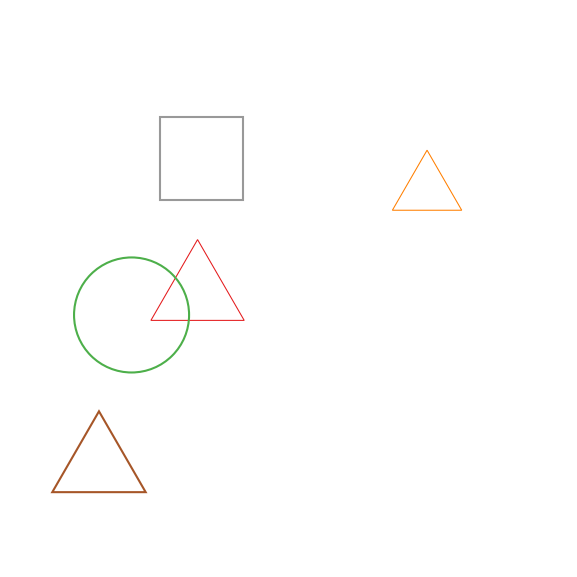[{"shape": "triangle", "thickness": 0.5, "radius": 0.47, "center": [0.342, 0.491]}, {"shape": "circle", "thickness": 1, "radius": 0.5, "center": [0.228, 0.454]}, {"shape": "triangle", "thickness": 0.5, "radius": 0.35, "center": [0.739, 0.67]}, {"shape": "triangle", "thickness": 1, "radius": 0.47, "center": [0.171, 0.194]}, {"shape": "square", "thickness": 1, "radius": 0.36, "center": [0.349, 0.725]}]